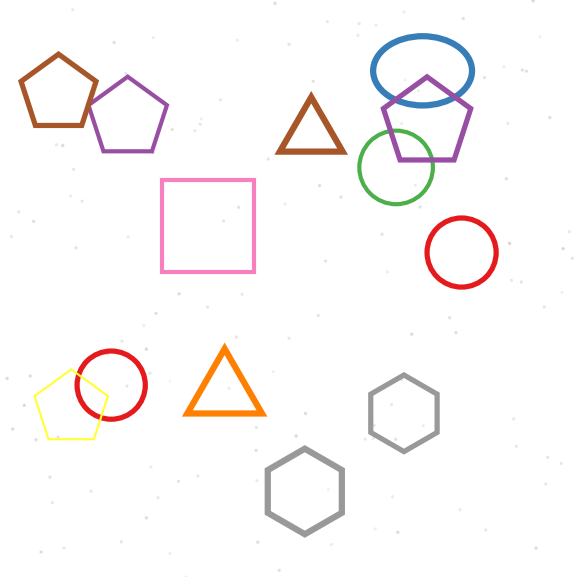[{"shape": "circle", "thickness": 2.5, "radius": 0.3, "center": [0.193, 0.332]}, {"shape": "circle", "thickness": 2.5, "radius": 0.3, "center": [0.799, 0.562]}, {"shape": "oval", "thickness": 3, "radius": 0.43, "center": [0.732, 0.877]}, {"shape": "circle", "thickness": 2, "radius": 0.32, "center": [0.686, 0.709]}, {"shape": "pentagon", "thickness": 2.5, "radius": 0.4, "center": [0.74, 0.787]}, {"shape": "pentagon", "thickness": 2, "radius": 0.36, "center": [0.221, 0.795]}, {"shape": "triangle", "thickness": 3, "radius": 0.37, "center": [0.389, 0.32]}, {"shape": "pentagon", "thickness": 1, "radius": 0.33, "center": [0.123, 0.293]}, {"shape": "triangle", "thickness": 3, "radius": 0.31, "center": [0.539, 0.768]}, {"shape": "pentagon", "thickness": 2.5, "radius": 0.34, "center": [0.101, 0.837]}, {"shape": "square", "thickness": 2, "radius": 0.4, "center": [0.36, 0.608]}, {"shape": "hexagon", "thickness": 3, "radius": 0.37, "center": [0.528, 0.148]}, {"shape": "hexagon", "thickness": 2.5, "radius": 0.33, "center": [0.699, 0.283]}]